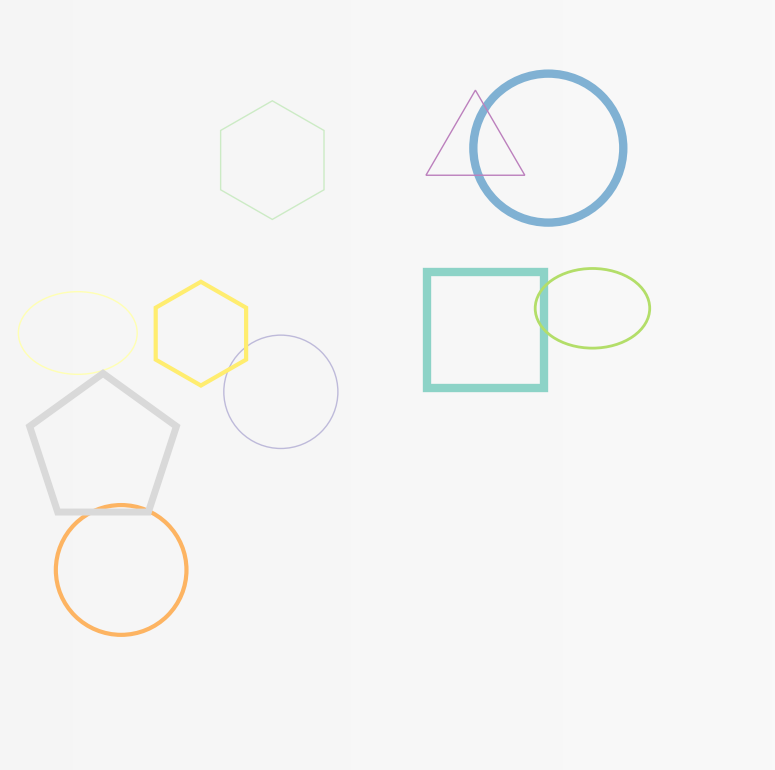[{"shape": "square", "thickness": 3, "radius": 0.38, "center": [0.626, 0.571]}, {"shape": "oval", "thickness": 0.5, "radius": 0.38, "center": [0.1, 0.568]}, {"shape": "circle", "thickness": 0.5, "radius": 0.37, "center": [0.362, 0.491]}, {"shape": "circle", "thickness": 3, "radius": 0.48, "center": [0.708, 0.808]}, {"shape": "circle", "thickness": 1.5, "radius": 0.42, "center": [0.156, 0.26]}, {"shape": "oval", "thickness": 1, "radius": 0.37, "center": [0.764, 0.6]}, {"shape": "pentagon", "thickness": 2.5, "radius": 0.5, "center": [0.133, 0.416]}, {"shape": "triangle", "thickness": 0.5, "radius": 0.37, "center": [0.613, 0.809]}, {"shape": "hexagon", "thickness": 0.5, "radius": 0.39, "center": [0.351, 0.792]}, {"shape": "hexagon", "thickness": 1.5, "radius": 0.34, "center": [0.259, 0.567]}]